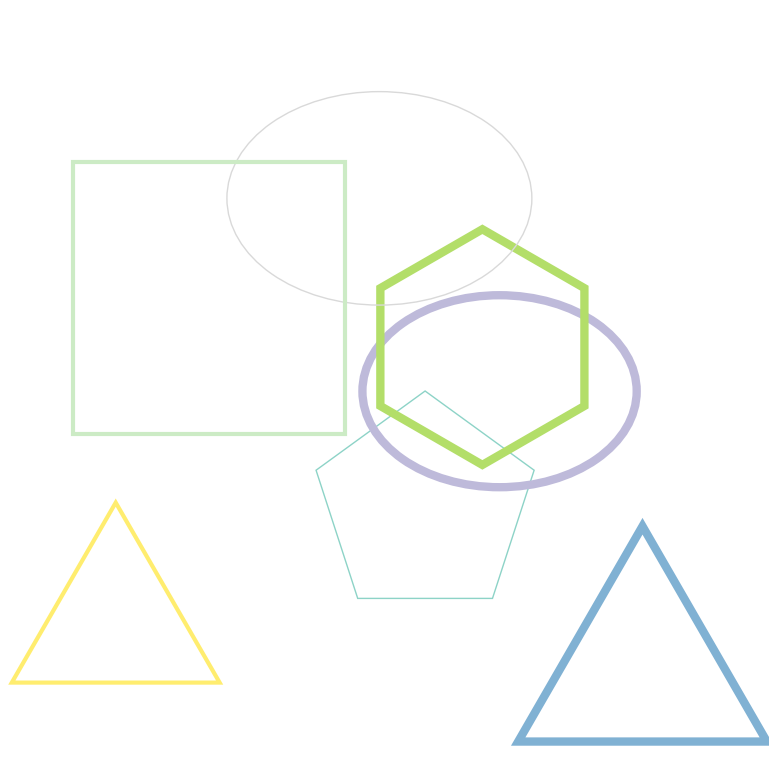[{"shape": "pentagon", "thickness": 0.5, "radius": 0.74, "center": [0.552, 0.343]}, {"shape": "oval", "thickness": 3, "radius": 0.89, "center": [0.649, 0.492]}, {"shape": "triangle", "thickness": 3, "radius": 0.93, "center": [0.834, 0.13]}, {"shape": "hexagon", "thickness": 3, "radius": 0.77, "center": [0.626, 0.549]}, {"shape": "oval", "thickness": 0.5, "radius": 0.99, "center": [0.493, 0.742]}, {"shape": "square", "thickness": 1.5, "radius": 0.88, "center": [0.272, 0.613]}, {"shape": "triangle", "thickness": 1.5, "radius": 0.78, "center": [0.15, 0.191]}]